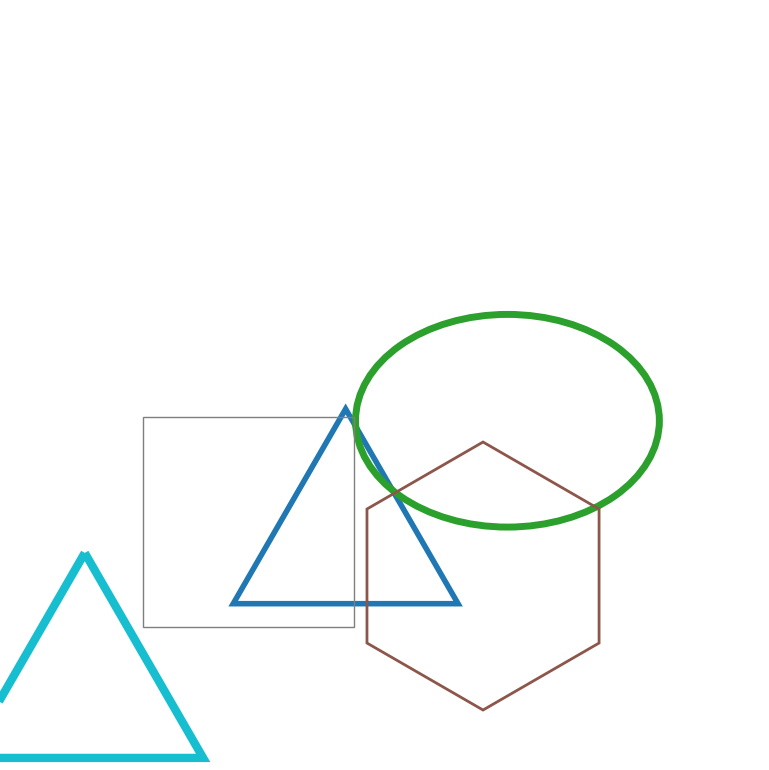[{"shape": "triangle", "thickness": 2, "radius": 0.84, "center": [0.449, 0.3]}, {"shape": "oval", "thickness": 2.5, "radius": 0.99, "center": [0.659, 0.454]}, {"shape": "hexagon", "thickness": 1, "radius": 0.87, "center": [0.627, 0.252]}, {"shape": "square", "thickness": 0.5, "radius": 0.68, "center": [0.322, 0.322]}, {"shape": "triangle", "thickness": 3, "radius": 0.89, "center": [0.11, 0.104]}]